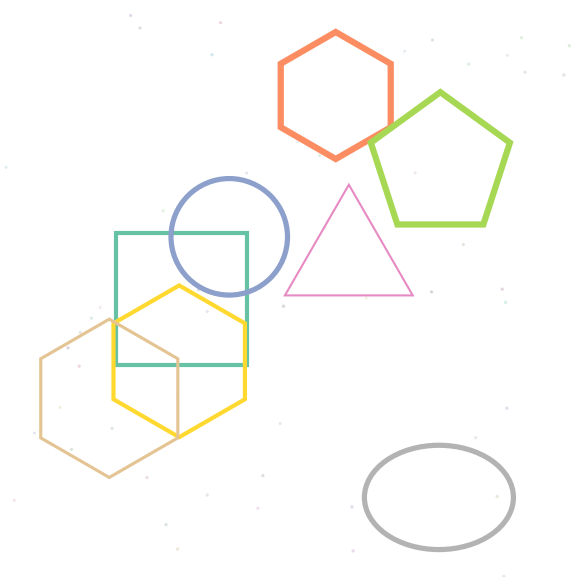[{"shape": "square", "thickness": 2, "radius": 0.57, "center": [0.314, 0.482]}, {"shape": "hexagon", "thickness": 3, "radius": 0.55, "center": [0.581, 0.834]}, {"shape": "circle", "thickness": 2.5, "radius": 0.5, "center": [0.397, 0.589]}, {"shape": "triangle", "thickness": 1, "radius": 0.64, "center": [0.604, 0.551]}, {"shape": "pentagon", "thickness": 3, "radius": 0.63, "center": [0.763, 0.713]}, {"shape": "hexagon", "thickness": 2, "radius": 0.66, "center": [0.31, 0.373]}, {"shape": "hexagon", "thickness": 1.5, "radius": 0.69, "center": [0.189, 0.309]}, {"shape": "oval", "thickness": 2.5, "radius": 0.65, "center": [0.76, 0.138]}]